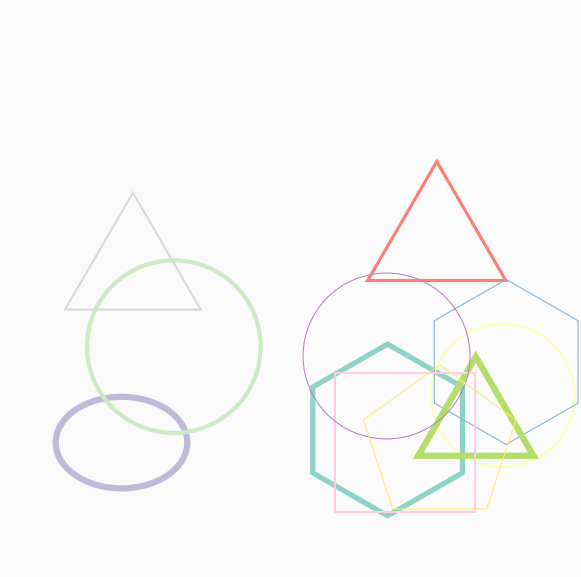[{"shape": "hexagon", "thickness": 2.5, "radius": 0.74, "center": [0.667, 0.255]}, {"shape": "circle", "thickness": 1, "radius": 0.62, "center": [0.865, 0.314]}, {"shape": "oval", "thickness": 3, "radius": 0.57, "center": [0.209, 0.233]}, {"shape": "triangle", "thickness": 1.5, "radius": 0.69, "center": [0.751, 0.582]}, {"shape": "hexagon", "thickness": 0.5, "radius": 0.71, "center": [0.871, 0.372]}, {"shape": "triangle", "thickness": 3, "radius": 0.57, "center": [0.819, 0.267]}, {"shape": "square", "thickness": 1, "radius": 0.6, "center": [0.697, 0.232]}, {"shape": "triangle", "thickness": 1, "radius": 0.67, "center": [0.229, 0.53]}, {"shape": "circle", "thickness": 0.5, "radius": 0.72, "center": [0.665, 0.383]}, {"shape": "circle", "thickness": 2, "radius": 0.75, "center": [0.299, 0.399]}, {"shape": "pentagon", "thickness": 0.5, "radius": 0.69, "center": [0.756, 0.229]}]